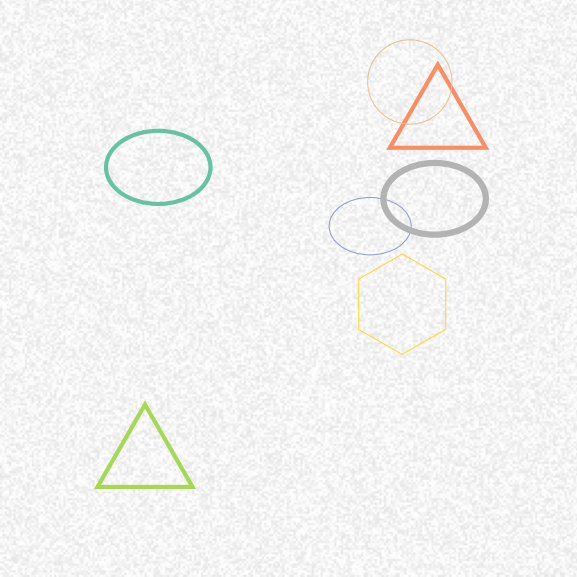[{"shape": "oval", "thickness": 2, "radius": 0.45, "center": [0.274, 0.709]}, {"shape": "triangle", "thickness": 2, "radius": 0.48, "center": [0.758, 0.791]}, {"shape": "oval", "thickness": 0.5, "radius": 0.35, "center": [0.641, 0.608]}, {"shape": "triangle", "thickness": 2, "radius": 0.48, "center": [0.251, 0.203]}, {"shape": "hexagon", "thickness": 0.5, "radius": 0.43, "center": [0.696, 0.472]}, {"shape": "circle", "thickness": 0.5, "radius": 0.37, "center": [0.71, 0.857]}, {"shape": "oval", "thickness": 3, "radius": 0.44, "center": [0.753, 0.655]}]